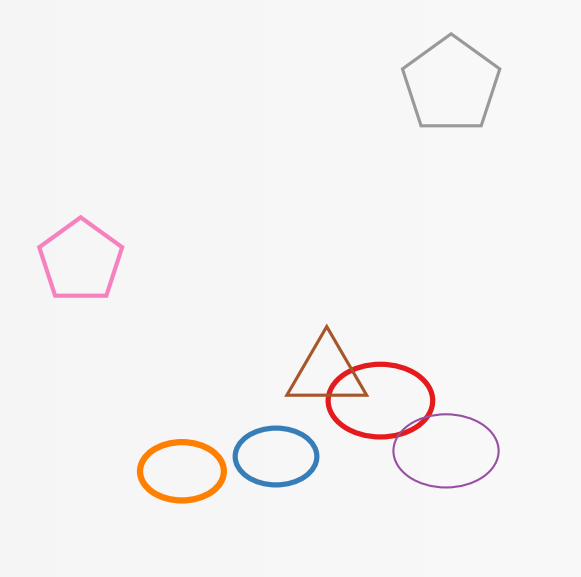[{"shape": "oval", "thickness": 2.5, "radius": 0.45, "center": [0.655, 0.305]}, {"shape": "oval", "thickness": 2.5, "radius": 0.35, "center": [0.475, 0.209]}, {"shape": "oval", "thickness": 1, "radius": 0.45, "center": [0.767, 0.218]}, {"shape": "oval", "thickness": 3, "radius": 0.36, "center": [0.313, 0.183]}, {"shape": "triangle", "thickness": 1.5, "radius": 0.4, "center": [0.562, 0.354]}, {"shape": "pentagon", "thickness": 2, "radius": 0.37, "center": [0.139, 0.548]}, {"shape": "pentagon", "thickness": 1.5, "radius": 0.44, "center": [0.776, 0.853]}]